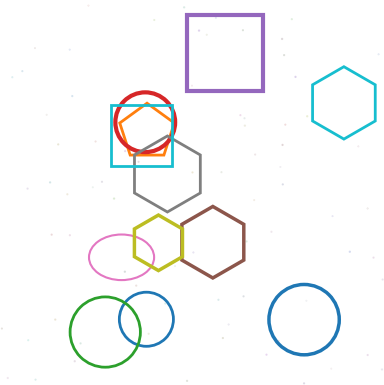[{"shape": "circle", "thickness": 2.5, "radius": 0.46, "center": [0.79, 0.17]}, {"shape": "circle", "thickness": 2, "radius": 0.35, "center": [0.38, 0.171]}, {"shape": "pentagon", "thickness": 2, "radius": 0.37, "center": [0.382, 0.657]}, {"shape": "circle", "thickness": 2, "radius": 0.46, "center": [0.273, 0.138]}, {"shape": "circle", "thickness": 3, "radius": 0.39, "center": [0.377, 0.682]}, {"shape": "square", "thickness": 3, "radius": 0.49, "center": [0.585, 0.863]}, {"shape": "hexagon", "thickness": 2.5, "radius": 0.46, "center": [0.553, 0.371]}, {"shape": "oval", "thickness": 1.5, "radius": 0.42, "center": [0.316, 0.332]}, {"shape": "hexagon", "thickness": 2, "radius": 0.49, "center": [0.435, 0.548]}, {"shape": "hexagon", "thickness": 2.5, "radius": 0.36, "center": [0.412, 0.369]}, {"shape": "square", "thickness": 2, "radius": 0.4, "center": [0.367, 0.649]}, {"shape": "hexagon", "thickness": 2, "radius": 0.47, "center": [0.893, 0.733]}]